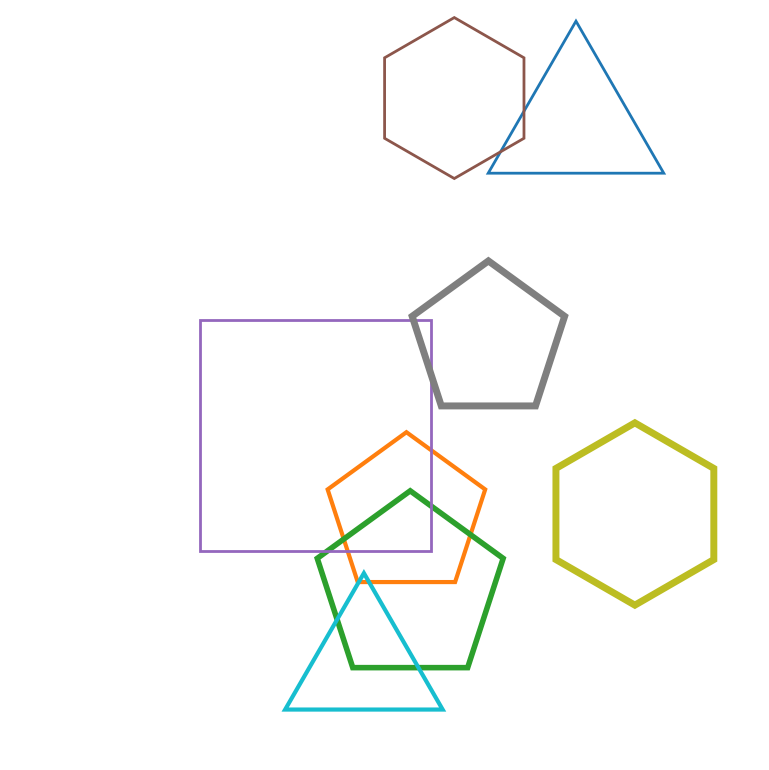[{"shape": "triangle", "thickness": 1, "radius": 0.66, "center": [0.748, 0.841]}, {"shape": "pentagon", "thickness": 1.5, "radius": 0.54, "center": [0.528, 0.331]}, {"shape": "pentagon", "thickness": 2, "radius": 0.63, "center": [0.533, 0.236]}, {"shape": "square", "thickness": 1, "radius": 0.75, "center": [0.409, 0.434]}, {"shape": "hexagon", "thickness": 1, "radius": 0.52, "center": [0.59, 0.873]}, {"shape": "pentagon", "thickness": 2.5, "radius": 0.52, "center": [0.634, 0.557]}, {"shape": "hexagon", "thickness": 2.5, "radius": 0.59, "center": [0.825, 0.332]}, {"shape": "triangle", "thickness": 1.5, "radius": 0.59, "center": [0.473, 0.138]}]